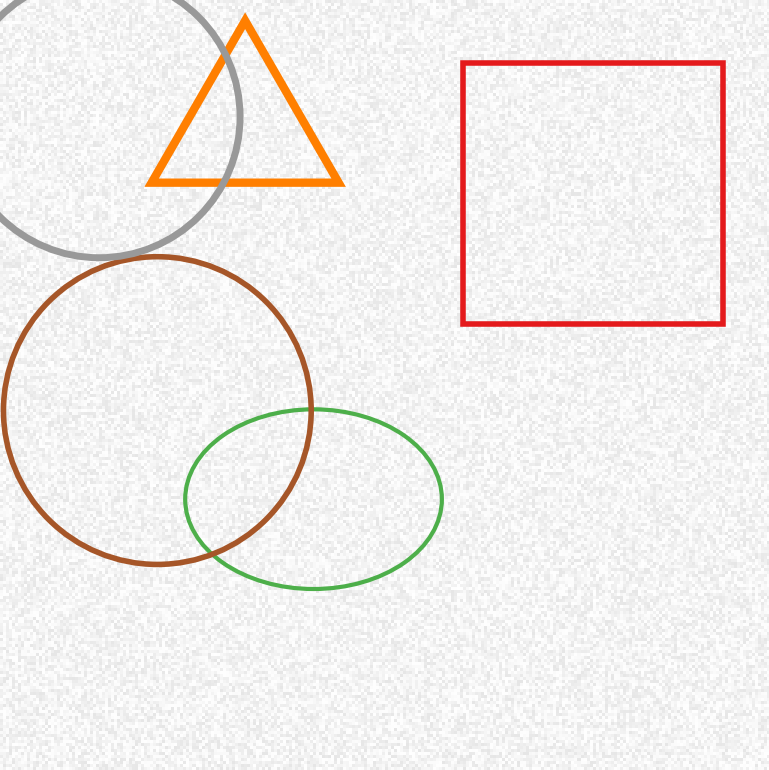[{"shape": "square", "thickness": 2, "radius": 0.85, "center": [0.77, 0.749]}, {"shape": "oval", "thickness": 1.5, "radius": 0.83, "center": [0.407, 0.352]}, {"shape": "triangle", "thickness": 3, "radius": 0.7, "center": [0.318, 0.833]}, {"shape": "circle", "thickness": 2, "radius": 1.0, "center": [0.204, 0.467]}, {"shape": "circle", "thickness": 2.5, "radius": 0.91, "center": [0.129, 0.848]}]